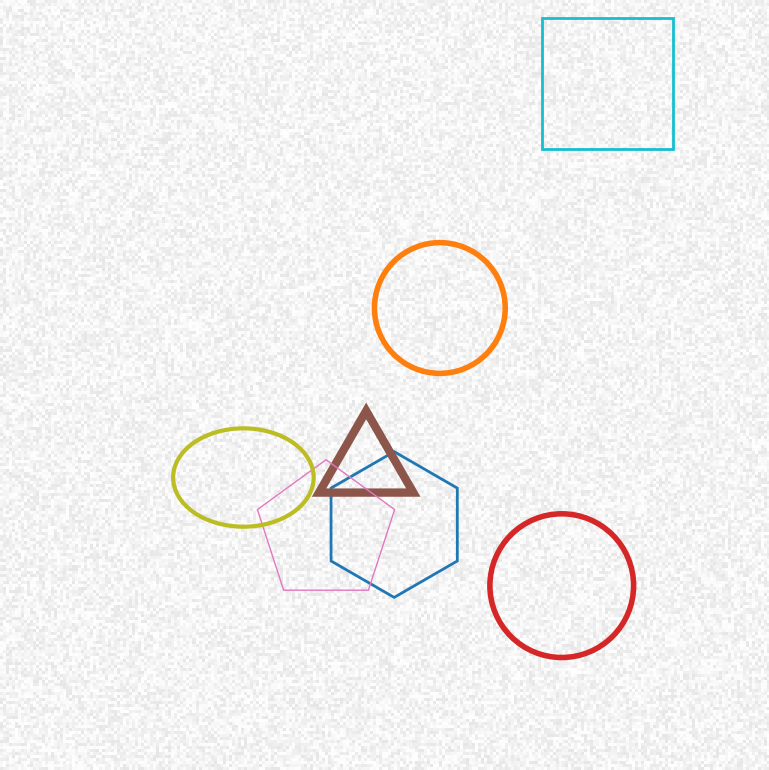[{"shape": "hexagon", "thickness": 1, "radius": 0.47, "center": [0.512, 0.319]}, {"shape": "circle", "thickness": 2, "radius": 0.42, "center": [0.571, 0.6]}, {"shape": "circle", "thickness": 2, "radius": 0.47, "center": [0.73, 0.239]}, {"shape": "triangle", "thickness": 3, "radius": 0.35, "center": [0.476, 0.396]}, {"shape": "pentagon", "thickness": 0.5, "radius": 0.47, "center": [0.423, 0.309]}, {"shape": "oval", "thickness": 1.5, "radius": 0.46, "center": [0.316, 0.38]}, {"shape": "square", "thickness": 1, "radius": 0.42, "center": [0.789, 0.892]}]